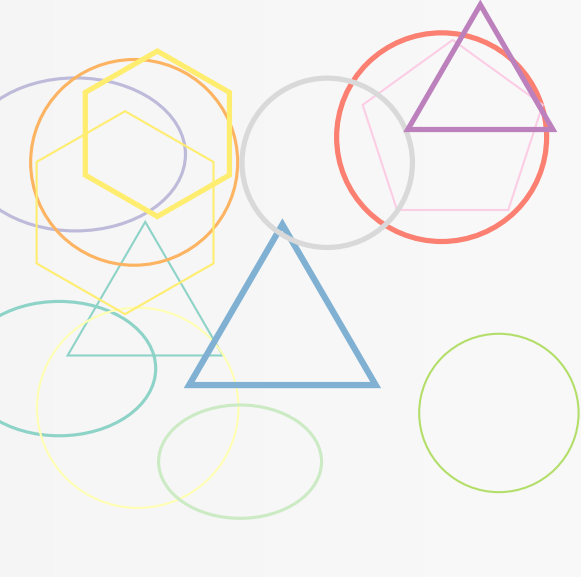[{"shape": "oval", "thickness": 1.5, "radius": 0.83, "center": [0.102, 0.361]}, {"shape": "triangle", "thickness": 1, "radius": 0.77, "center": [0.25, 0.461]}, {"shape": "circle", "thickness": 1, "radius": 0.87, "center": [0.237, 0.293]}, {"shape": "oval", "thickness": 1.5, "radius": 0.95, "center": [0.13, 0.732]}, {"shape": "circle", "thickness": 2.5, "radius": 0.9, "center": [0.76, 0.762]}, {"shape": "triangle", "thickness": 3, "radius": 0.93, "center": [0.486, 0.425]}, {"shape": "circle", "thickness": 1.5, "radius": 0.89, "center": [0.231, 0.718]}, {"shape": "circle", "thickness": 1, "radius": 0.69, "center": [0.858, 0.284]}, {"shape": "pentagon", "thickness": 1, "radius": 0.81, "center": [0.779, 0.767]}, {"shape": "circle", "thickness": 2.5, "radius": 0.73, "center": [0.563, 0.717]}, {"shape": "triangle", "thickness": 2.5, "radius": 0.72, "center": [0.826, 0.847]}, {"shape": "oval", "thickness": 1.5, "radius": 0.7, "center": [0.413, 0.2]}, {"shape": "hexagon", "thickness": 1, "radius": 0.88, "center": [0.215, 0.631]}, {"shape": "hexagon", "thickness": 2.5, "radius": 0.72, "center": [0.271, 0.768]}]